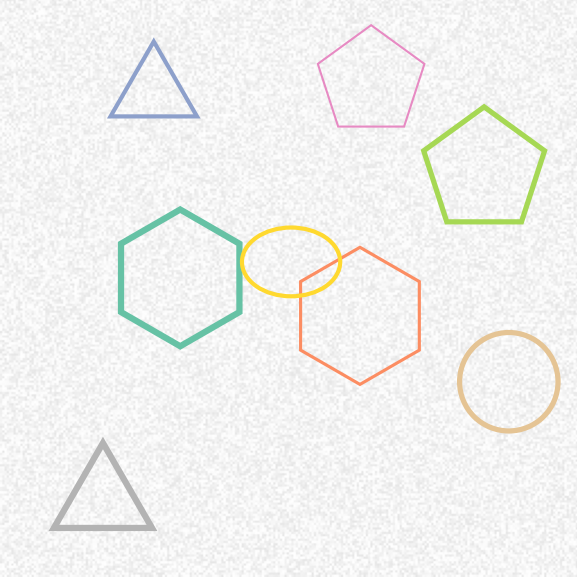[{"shape": "hexagon", "thickness": 3, "radius": 0.59, "center": [0.312, 0.518]}, {"shape": "hexagon", "thickness": 1.5, "radius": 0.59, "center": [0.623, 0.452]}, {"shape": "triangle", "thickness": 2, "radius": 0.43, "center": [0.266, 0.841]}, {"shape": "pentagon", "thickness": 1, "radius": 0.49, "center": [0.643, 0.858]}, {"shape": "pentagon", "thickness": 2.5, "radius": 0.55, "center": [0.838, 0.704]}, {"shape": "oval", "thickness": 2, "radius": 0.43, "center": [0.504, 0.546]}, {"shape": "circle", "thickness": 2.5, "radius": 0.43, "center": [0.881, 0.338]}, {"shape": "triangle", "thickness": 3, "radius": 0.49, "center": [0.178, 0.134]}]